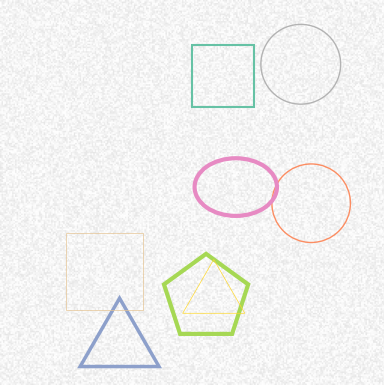[{"shape": "square", "thickness": 1.5, "radius": 0.4, "center": [0.578, 0.803]}, {"shape": "circle", "thickness": 1, "radius": 0.51, "center": [0.808, 0.472]}, {"shape": "triangle", "thickness": 2.5, "radius": 0.59, "center": [0.311, 0.107]}, {"shape": "oval", "thickness": 3, "radius": 0.53, "center": [0.612, 0.514]}, {"shape": "pentagon", "thickness": 3, "radius": 0.57, "center": [0.535, 0.226]}, {"shape": "triangle", "thickness": 0.5, "radius": 0.47, "center": [0.555, 0.233]}, {"shape": "square", "thickness": 0.5, "radius": 0.5, "center": [0.272, 0.296]}, {"shape": "circle", "thickness": 1, "radius": 0.52, "center": [0.781, 0.833]}]